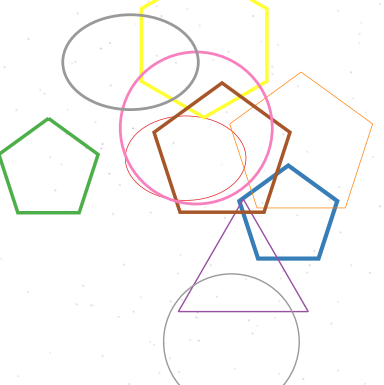[{"shape": "oval", "thickness": 0.5, "radius": 0.78, "center": [0.482, 0.589]}, {"shape": "pentagon", "thickness": 3, "radius": 0.67, "center": [0.749, 0.437]}, {"shape": "pentagon", "thickness": 2.5, "radius": 0.68, "center": [0.126, 0.557]}, {"shape": "triangle", "thickness": 1, "radius": 0.97, "center": [0.632, 0.288]}, {"shape": "pentagon", "thickness": 0.5, "radius": 0.98, "center": [0.782, 0.618]}, {"shape": "hexagon", "thickness": 2.5, "radius": 0.94, "center": [0.53, 0.883]}, {"shape": "pentagon", "thickness": 2.5, "radius": 0.93, "center": [0.577, 0.599]}, {"shape": "circle", "thickness": 2, "radius": 0.99, "center": [0.51, 0.668]}, {"shape": "circle", "thickness": 1, "radius": 0.88, "center": [0.601, 0.112]}, {"shape": "oval", "thickness": 2, "radius": 0.88, "center": [0.339, 0.838]}]